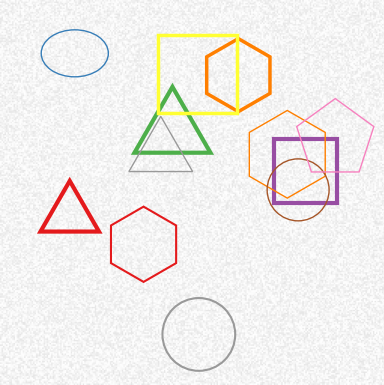[{"shape": "triangle", "thickness": 3, "radius": 0.44, "center": [0.181, 0.442]}, {"shape": "hexagon", "thickness": 1.5, "radius": 0.49, "center": [0.373, 0.366]}, {"shape": "oval", "thickness": 1, "radius": 0.44, "center": [0.194, 0.862]}, {"shape": "triangle", "thickness": 3, "radius": 0.57, "center": [0.448, 0.66]}, {"shape": "square", "thickness": 3, "radius": 0.41, "center": [0.793, 0.556]}, {"shape": "hexagon", "thickness": 2.5, "radius": 0.47, "center": [0.619, 0.805]}, {"shape": "hexagon", "thickness": 1, "radius": 0.57, "center": [0.746, 0.599]}, {"shape": "square", "thickness": 2.5, "radius": 0.51, "center": [0.513, 0.807]}, {"shape": "circle", "thickness": 1, "radius": 0.4, "center": [0.774, 0.507]}, {"shape": "pentagon", "thickness": 1, "radius": 0.53, "center": [0.871, 0.639]}, {"shape": "circle", "thickness": 1.5, "radius": 0.47, "center": [0.516, 0.131]}, {"shape": "triangle", "thickness": 1, "radius": 0.48, "center": [0.418, 0.602]}]